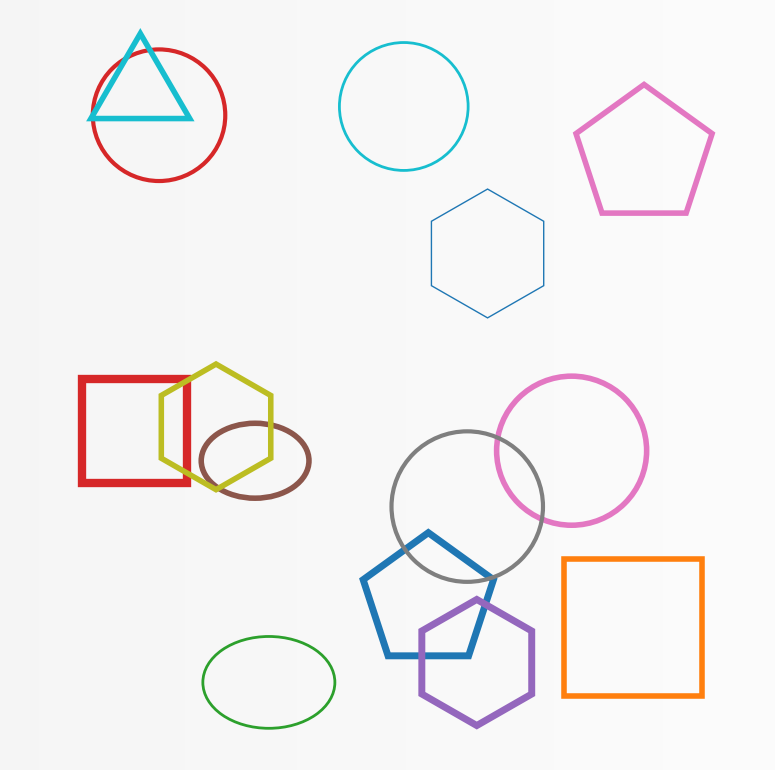[{"shape": "pentagon", "thickness": 2.5, "radius": 0.44, "center": [0.553, 0.22]}, {"shape": "hexagon", "thickness": 0.5, "radius": 0.42, "center": [0.629, 0.671]}, {"shape": "square", "thickness": 2, "radius": 0.45, "center": [0.817, 0.185]}, {"shape": "oval", "thickness": 1, "radius": 0.43, "center": [0.347, 0.114]}, {"shape": "square", "thickness": 3, "radius": 0.34, "center": [0.173, 0.44]}, {"shape": "circle", "thickness": 1.5, "radius": 0.43, "center": [0.205, 0.85]}, {"shape": "hexagon", "thickness": 2.5, "radius": 0.41, "center": [0.615, 0.14]}, {"shape": "oval", "thickness": 2, "radius": 0.35, "center": [0.329, 0.402]}, {"shape": "circle", "thickness": 2, "radius": 0.48, "center": [0.738, 0.415]}, {"shape": "pentagon", "thickness": 2, "radius": 0.46, "center": [0.831, 0.798]}, {"shape": "circle", "thickness": 1.5, "radius": 0.49, "center": [0.603, 0.342]}, {"shape": "hexagon", "thickness": 2, "radius": 0.41, "center": [0.279, 0.446]}, {"shape": "triangle", "thickness": 2, "radius": 0.37, "center": [0.181, 0.883]}, {"shape": "circle", "thickness": 1, "radius": 0.42, "center": [0.521, 0.862]}]